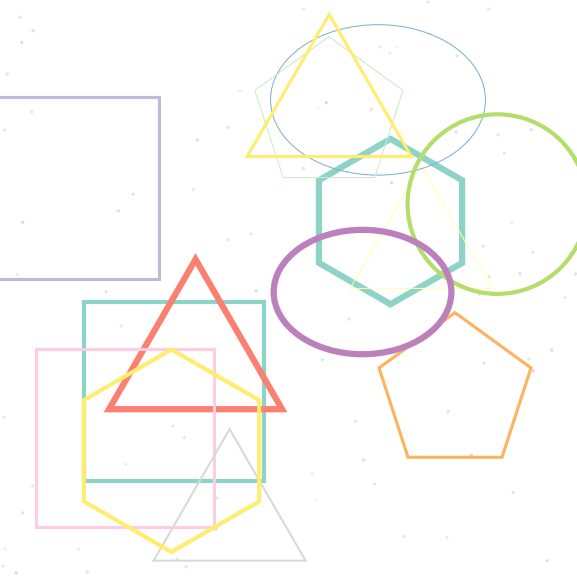[{"shape": "hexagon", "thickness": 3, "radius": 0.72, "center": [0.676, 0.615]}, {"shape": "square", "thickness": 2, "radius": 0.78, "center": [0.302, 0.321]}, {"shape": "triangle", "thickness": 0.5, "radius": 0.71, "center": [0.729, 0.571]}, {"shape": "square", "thickness": 1.5, "radius": 0.79, "center": [0.118, 0.674]}, {"shape": "triangle", "thickness": 3, "radius": 0.86, "center": [0.339, 0.377]}, {"shape": "oval", "thickness": 0.5, "radius": 0.93, "center": [0.655, 0.826]}, {"shape": "pentagon", "thickness": 1.5, "radius": 0.69, "center": [0.788, 0.319]}, {"shape": "circle", "thickness": 2, "radius": 0.78, "center": [0.861, 0.646]}, {"shape": "square", "thickness": 1.5, "radius": 0.77, "center": [0.216, 0.241]}, {"shape": "triangle", "thickness": 1, "radius": 0.76, "center": [0.398, 0.104]}, {"shape": "oval", "thickness": 3, "radius": 0.77, "center": [0.628, 0.493]}, {"shape": "pentagon", "thickness": 0.5, "radius": 0.67, "center": [0.57, 0.801]}, {"shape": "triangle", "thickness": 1.5, "radius": 0.82, "center": [0.57, 0.81]}, {"shape": "hexagon", "thickness": 2, "radius": 0.88, "center": [0.297, 0.219]}]